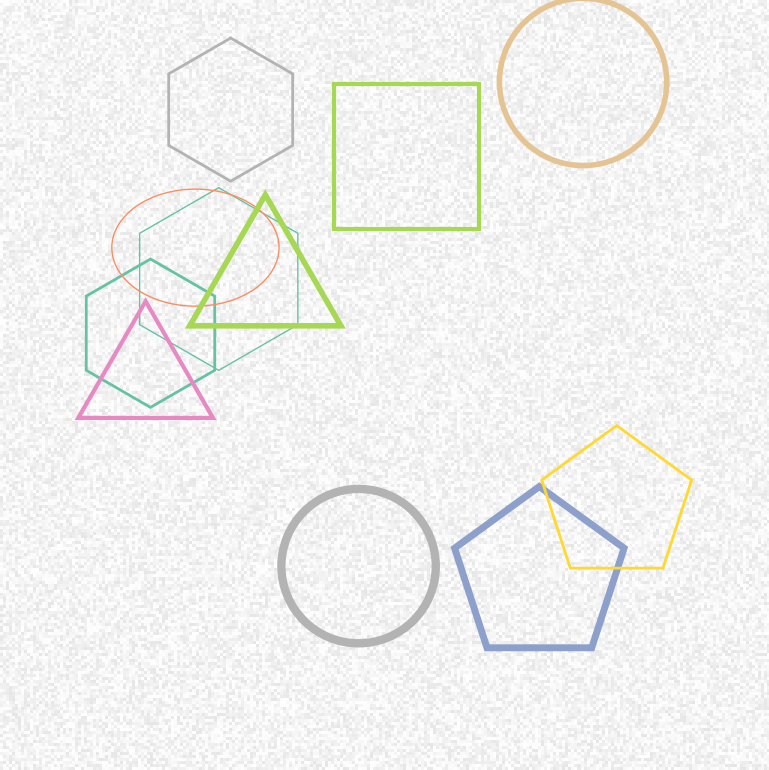[{"shape": "hexagon", "thickness": 0.5, "radius": 0.59, "center": [0.284, 0.638]}, {"shape": "hexagon", "thickness": 1, "radius": 0.48, "center": [0.195, 0.567]}, {"shape": "oval", "thickness": 0.5, "radius": 0.54, "center": [0.254, 0.678]}, {"shape": "pentagon", "thickness": 2.5, "radius": 0.58, "center": [0.7, 0.252]}, {"shape": "triangle", "thickness": 1.5, "radius": 0.51, "center": [0.189, 0.508]}, {"shape": "triangle", "thickness": 2, "radius": 0.57, "center": [0.345, 0.634]}, {"shape": "square", "thickness": 1.5, "radius": 0.47, "center": [0.528, 0.797]}, {"shape": "pentagon", "thickness": 1, "radius": 0.51, "center": [0.801, 0.345]}, {"shape": "circle", "thickness": 2, "radius": 0.54, "center": [0.757, 0.894]}, {"shape": "hexagon", "thickness": 1, "radius": 0.46, "center": [0.3, 0.858]}, {"shape": "circle", "thickness": 3, "radius": 0.5, "center": [0.466, 0.265]}]